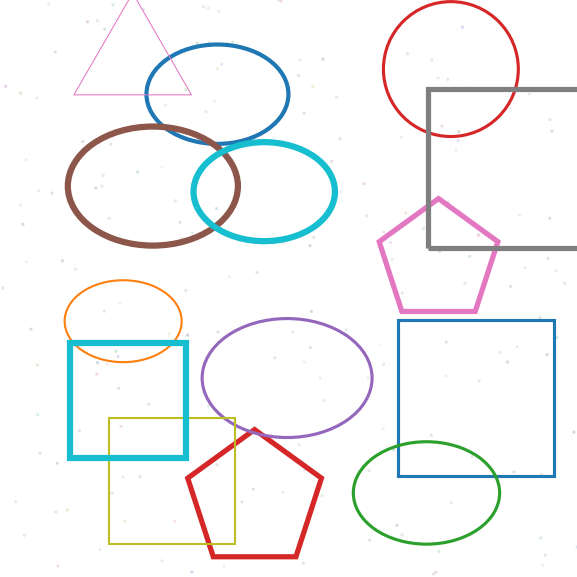[{"shape": "square", "thickness": 1.5, "radius": 0.68, "center": [0.823, 0.31]}, {"shape": "oval", "thickness": 2, "radius": 0.61, "center": [0.377, 0.836]}, {"shape": "oval", "thickness": 1, "radius": 0.51, "center": [0.213, 0.443]}, {"shape": "oval", "thickness": 1.5, "radius": 0.63, "center": [0.738, 0.146]}, {"shape": "pentagon", "thickness": 2.5, "radius": 0.61, "center": [0.441, 0.134]}, {"shape": "circle", "thickness": 1.5, "radius": 0.58, "center": [0.781, 0.88]}, {"shape": "oval", "thickness": 1.5, "radius": 0.74, "center": [0.497, 0.345]}, {"shape": "oval", "thickness": 3, "radius": 0.74, "center": [0.265, 0.677]}, {"shape": "triangle", "thickness": 0.5, "radius": 0.59, "center": [0.23, 0.894]}, {"shape": "pentagon", "thickness": 2.5, "radius": 0.54, "center": [0.759, 0.547]}, {"shape": "square", "thickness": 2.5, "radius": 0.69, "center": [0.879, 0.707]}, {"shape": "square", "thickness": 1, "radius": 0.54, "center": [0.298, 0.166]}, {"shape": "square", "thickness": 3, "radius": 0.5, "center": [0.222, 0.306]}, {"shape": "oval", "thickness": 3, "radius": 0.61, "center": [0.458, 0.667]}]